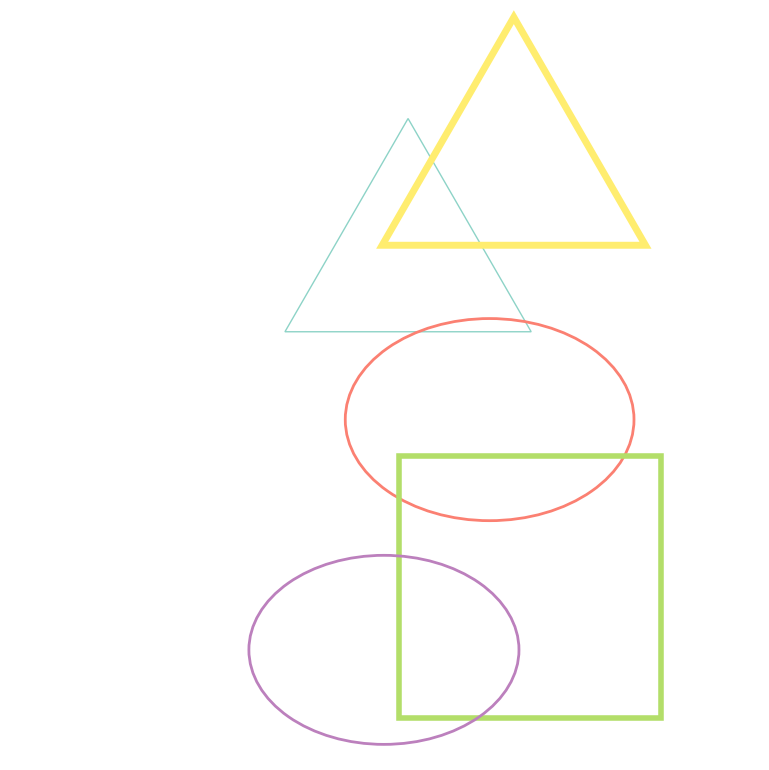[{"shape": "triangle", "thickness": 0.5, "radius": 0.92, "center": [0.53, 0.661]}, {"shape": "oval", "thickness": 1, "radius": 0.94, "center": [0.636, 0.455]}, {"shape": "square", "thickness": 2, "radius": 0.85, "center": [0.689, 0.238]}, {"shape": "oval", "thickness": 1, "radius": 0.88, "center": [0.499, 0.156]}, {"shape": "triangle", "thickness": 2.5, "radius": 0.99, "center": [0.667, 0.78]}]